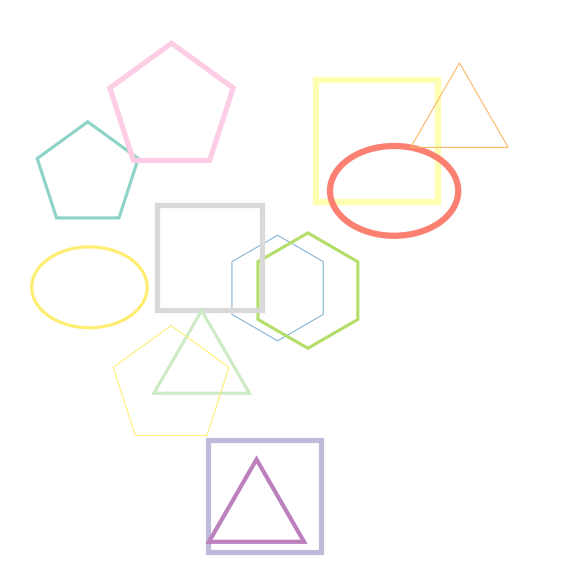[{"shape": "pentagon", "thickness": 1.5, "radius": 0.46, "center": [0.152, 0.696]}, {"shape": "square", "thickness": 3, "radius": 0.53, "center": [0.653, 0.755]}, {"shape": "square", "thickness": 2.5, "radius": 0.49, "center": [0.458, 0.14]}, {"shape": "oval", "thickness": 3, "radius": 0.56, "center": [0.682, 0.669]}, {"shape": "hexagon", "thickness": 0.5, "radius": 0.46, "center": [0.481, 0.5]}, {"shape": "triangle", "thickness": 0.5, "radius": 0.49, "center": [0.796, 0.793]}, {"shape": "hexagon", "thickness": 1.5, "radius": 0.5, "center": [0.533, 0.496]}, {"shape": "pentagon", "thickness": 2.5, "radius": 0.56, "center": [0.297, 0.812]}, {"shape": "square", "thickness": 2.5, "radius": 0.46, "center": [0.363, 0.553]}, {"shape": "triangle", "thickness": 2, "radius": 0.48, "center": [0.444, 0.109]}, {"shape": "triangle", "thickness": 1.5, "radius": 0.48, "center": [0.349, 0.366]}, {"shape": "oval", "thickness": 1.5, "radius": 0.5, "center": [0.155, 0.502]}, {"shape": "pentagon", "thickness": 0.5, "radius": 0.53, "center": [0.296, 0.33]}]